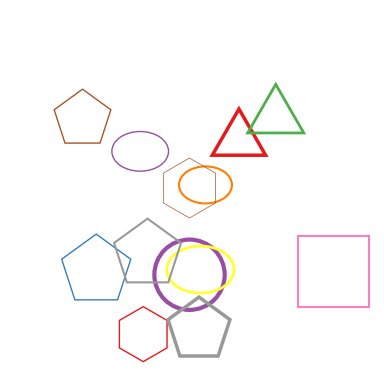[{"shape": "triangle", "thickness": 2.5, "radius": 0.4, "center": [0.621, 0.637]}, {"shape": "hexagon", "thickness": 1, "radius": 0.36, "center": [0.372, 0.132]}, {"shape": "pentagon", "thickness": 1, "radius": 0.47, "center": [0.25, 0.298]}, {"shape": "triangle", "thickness": 2, "radius": 0.42, "center": [0.716, 0.697]}, {"shape": "circle", "thickness": 3, "radius": 0.46, "center": [0.492, 0.286]}, {"shape": "oval", "thickness": 1, "radius": 0.37, "center": [0.364, 0.607]}, {"shape": "oval", "thickness": 1.5, "radius": 0.34, "center": [0.534, 0.52]}, {"shape": "oval", "thickness": 2, "radius": 0.44, "center": [0.521, 0.3]}, {"shape": "hexagon", "thickness": 0.5, "radius": 0.39, "center": [0.492, 0.512]}, {"shape": "pentagon", "thickness": 1, "radius": 0.39, "center": [0.214, 0.691]}, {"shape": "square", "thickness": 1.5, "radius": 0.46, "center": [0.867, 0.295]}, {"shape": "pentagon", "thickness": 1.5, "radius": 0.46, "center": [0.383, 0.341]}, {"shape": "pentagon", "thickness": 2.5, "radius": 0.42, "center": [0.517, 0.144]}]